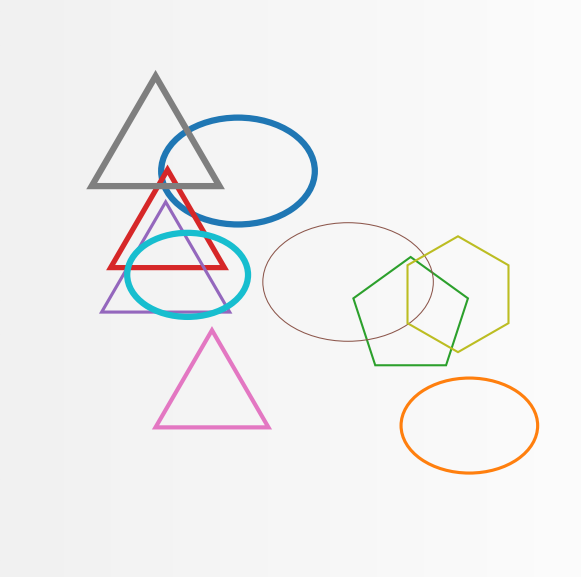[{"shape": "oval", "thickness": 3, "radius": 0.66, "center": [0.409, 0.703]}, {"shape": "oval", "thickness": 1.5, "radius": 0.59, "center": [0.807, 0.262]}, {"shape": "pentagon", "thickness": 1, "radius": 0.52, "center": [0.707, 0.45]}, {"shape": "triangle", "thickness": 2.5, "radius": 0.57, "center": [0.288, 0.592]}, {"shape": "triangle", "thickness": 1.5, "radius": 0.64, "center": [0.285, 0.522]}, {"shape": "oval", "thickness": 0.5, "radius": 0.73, "center": [0.599, 0.511]}, {"shape": "triangle", "thickness": 2, "radius": 0.56, "center": [0.365, 0.315]}, {"shape": "triangle", "thickness": 3, "radius": 0.63, "center": [0.268, 0.74]}, {"shape": "hexagon", "thickness": 1, "radius": 0.5, "center": [0.788, 0.49]}, {"shape": "oval", "thickness": 3, "radius": 0.52, "center": [0.323, 0.523]}]